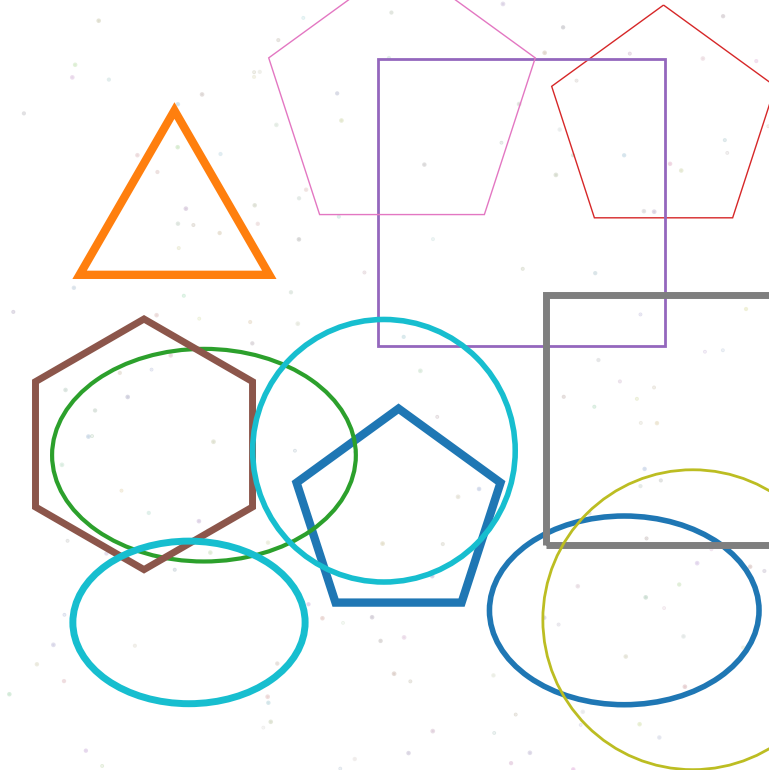[{"shape": "oval", "thickness": 2, "radius": 0.88, "center": [0.811, 0.207]}, {"shape": "pentagon", "thickness": 3, "radius": 0.7, "center": [0.518, 0.33]}, {"shape": "triangle", "thickness": 3, "radius": 0.71, "center": [0.227, 0.714]}, {"shape": "oval", "thickness": 1.5, "radius": 0.99, "center": [0.265, 0.409]}, {"shape": "pentagon", "thickness": 0.5, "radius": 0.76, "center": [0.862, 0.841]}, {"shape": "square", "thickness": 1, "radius": 0.93, "center": [0.677, 0.737]}, {"shape": "hexagon", "thickness": 2.5, "radius": 0.81, "center": [0.187, 0.423]}, {"shape": "pentagon", "thickness": 0.5, "radius": 0.91, "center": [0.522, 0.869]}, {"shape": "square", "thickness": 2.5, "radius": 0.81, "center": [0.872, 0.454]}, {"shape": "circle", "thickness": 1, "radius": 0.97, "center": [0.9, 0.195]}, {"shape": "circle", "thickness": 2, "radius": 0.85, "center": [0.499, 0.415]}, {"shape": "oval", "thickness": 2.5, "radius": 0.75, "center": [0.245, 0.192]}]